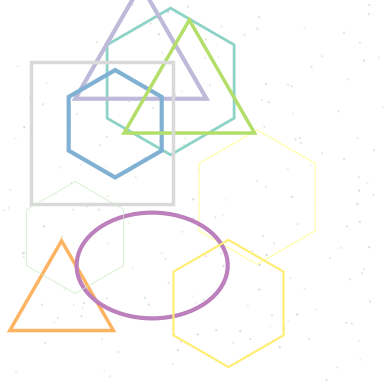[{"shape": "hexagon", "thickness": 2, "radius": 0.95, "center": [0.443, 0.788]}, {"shape": "hexagon", "thickness": 1, "radius": 0.87, "center": [0.668, 0.488]}, {"shape": "triangle", "thickness": 3, "radius": 0.98, "center": [0.366, 0.842]}, {"shape": "hexagon", "thickness": 3, "radius": 0.7, "center": [0.299, 0.679]}, {"shape": "triangle", "thickness": 2.5, "radius": 0.78, "center": [0.16, 0.219]}, {"shape": "triangle", "thickness": 2.5, "radius": 0.98, "center": [0.492, 0.752]}, {"shape": "square", "thickness": 2.5, "radius": 0.92, "center": [0.265, 0.655]}, {"shape": "oval", "thickness": 3, "radius": 0.98, "center": [0.395, 0.31]}, {"shape": "hexagon", "thickness": 0.5, "radius": 0.73, "center": [0.195, 0.383]}, {"shape": "hexagon", "thickness": 1.5, "radius": 0.83, "center": [0.593, 0.212]}]